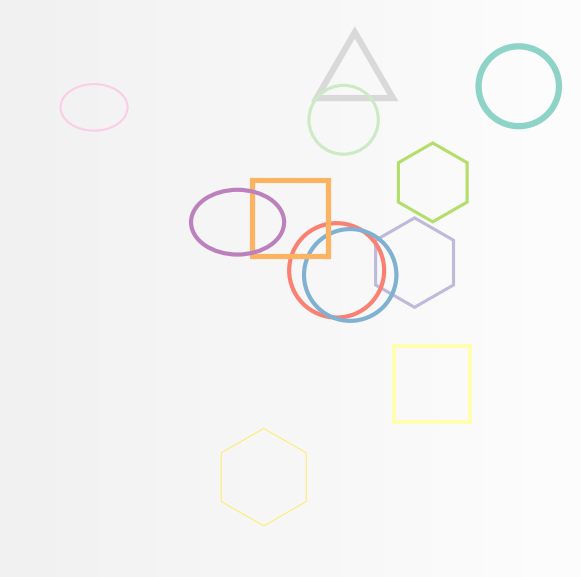[{"shape": "circle", "thickness": 3, "radius": 0.35, "center": [0.893, 0.85]}, {"shape": "square", "thickness": 2, "radius": 0.33, "center": [0.743, 0.334]}, {"shape": "hexagon", "thickness": 1.5, "radius": 0.39, "center": [0.713, 0.544]}, {"shape": "circle", "thickness": 2, "radius": 0.41, "center": [0.579, 0.531]}, {"shape": "circle", "thickness": 2, "radius": 0.4, "center": [0.603, 0.523]}, {"shape": "square", "thickness": 2.5, "radius": 0.33, "center": [0.499, 0.622]}, {"shape": "hexagon", "thickness": 1.5, "radius": 0.34, "center": [0.745, 0.683]}, {"shape": "oval", "thickness": 1, "radius": 0.29, "center": [0.162, 0.813]}, {"shape": "triangle", "thickness": 3, "radius": 0.38, "center": [0.61, 0.867]}, {"shape": "oval", "thickness": 2, "radius": 0.4, "center": [0.409, 0.614]}, {"shape": "circle", "thickness": 1.5, "radius": 0.3, "center": [0.591, 0.792]}, {"shape": "hexagon", "thickness": 0.5, "radius": 0.42, "center": [0.454, 0.173]}]